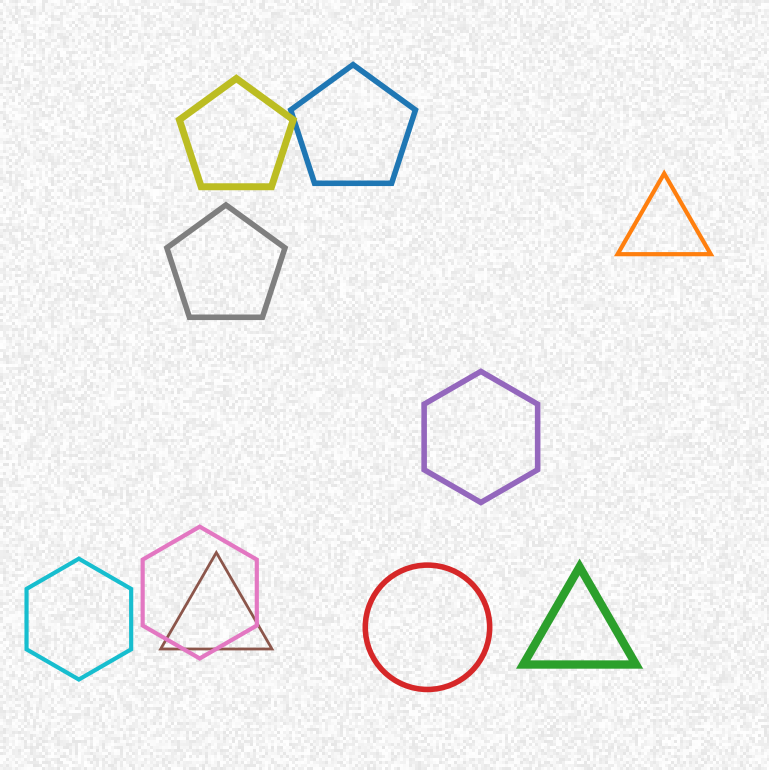[{"shape": "pentagon", "thickness": 2, "radius": 0.43, "center": [0.459, 0.831]}, {"shape": "triangle", "thickness": 1.5, "radius": 0.35, "center": [0.863, 0.705]}, {"shape": "triangle", "thickness": 3, "radius": 0.42, "center": [0.753, 0.179]}, {"shape": "circle", "thickness": 2, "radius": 0.4, "center": [0.555, 0.185]}, {"shape": "hexagon", "thickness": 2, "radius": 0.43, "center": [0.625, 0.433]}, {"shape": "triangle", "thickness": 1, "radius": 0.42, "center": [0.281, 0.199]}, {"shape": "hexagon", "thickness": 1.5, "radius": 0.43, "center": [0.259, 0.23]}, {"shape": "pentagon", "thickness": 2, "radius": 0.4, "center": [0.293, 0.653]}, {"shape": "pentagon", "thickness": 2.5, "radius": 0.39, "center": [0.307, 0.82]}, {"shape": "hexagon", "thickness": 1.5, "radius": 0.39, "center": [0.102, 0.196]}]